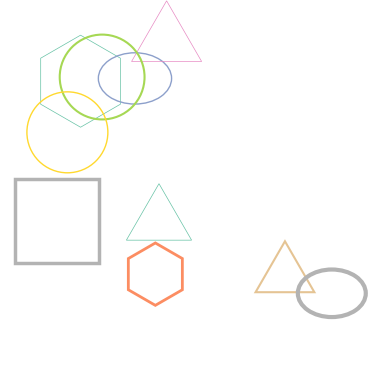[{"shape": "hexagon", "thickness": 0.5, "radius": 0.6, "center": [0.209, 0.789]}, {"shape": "triangle", "thickness": 0.5, "radius": 0.49, "center": [0.413, 0.425]}, {"shape": "hexagon", "thickness": 2, "radius": 0.41, "center": [0.403, 0.288]}, {"shape": "oval", "thickness": 1, "radius": 0.48, "center": [0.351, 0.796]}, {"shape": "triangle", "thickness": 0.5, "radius": 0.53, "center": [0.433, 0.893]}, {"shape": "circle", "thickness": 1.5, "radius": 0.55, "center": [0.265, 0.8]}, {"shape": "circle", "thickness": 1, "radius": 0.53, "center": [0.175, 0.656]}, {"shape": "triangle", "thickness": 1.5, "radius": 0.44, "center": [0.74, 0.285]}, {"shape": "oval", "thickness": 3, "radius": 0.44, "center": [0.862, 0.238]}, {"shape": "square", "thickness": 2.5, "radius": 0.55, "center": [0.148, 0.426]}]